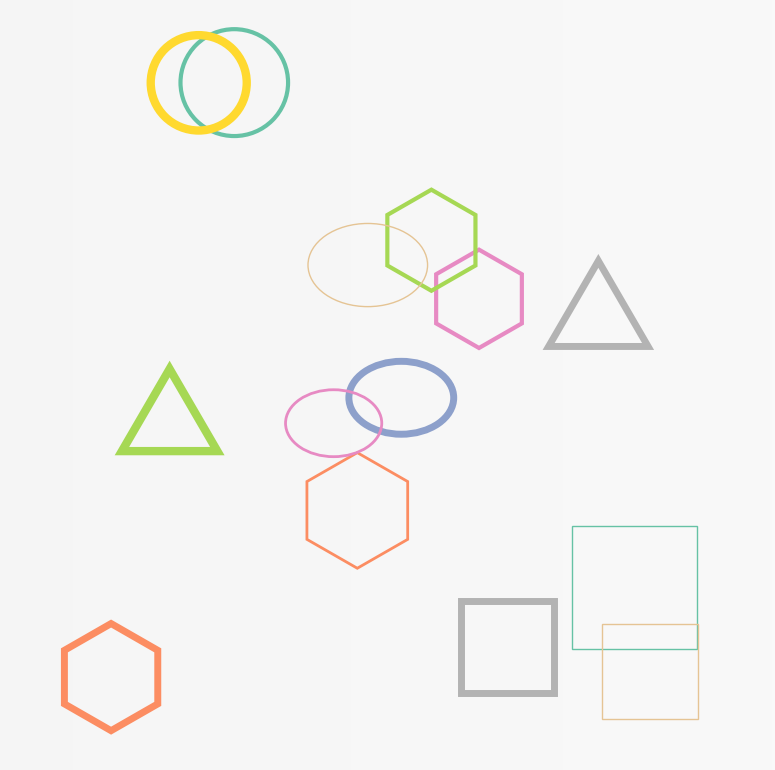[{"shape": "circle", "thickness": 1.5, "radius": 0.35, "center": [0.302, 0.893]}, {"shape": "square", "thickness": 0.5, "radius": 0.4, "center": [0.819, 0.237]}, {"shape": "hexagon", "thickness": 2.5, "radius": 0.35, "center": [0.143, 0.121]}, {"shape": "hexagon", "thickness": 1, "radius": 0.38, "center": [0.461, 0.337]}, {"shape": "oval", "thickness": 2.5, "radius": 0.34, "center": [0.518, 0.483]}, {"shape": "hexagon", "thickness": 1.5, "radius": 0.32, "center": [0.618, 0.612]}, {"shape": "oval", "thickness": 1, "radius": 0.31, "center": [0.431, 0.45]}, {"shape": "triangle", "thickness": 3, "radius": 0.36, "center": [0.219, 0.45]}, {"shape": "hexagon", "thickness": 1.5, "radius": 0.33, "center": [0.557, 0.688]}, {"shape": "circle", "thickness": 3, "radius": 0.31, "center": [0.256, 0.892]}, {"shape": "oval", "thickness": 0.5, "radius": 0.39, "center": [0.475, 0.656]}, {"shape": "square", "thickness": 0.5, "radius": 0.31, "center": [0.839, 0.128]}, {"shape": "square", "thickness": 2.5, "radius": 0.3, "center": [0.655, 0.16]}, {"shape": "triangle", "thickness": 2.5, "radius": 0.37, "center": [0.772, 0.587]}]